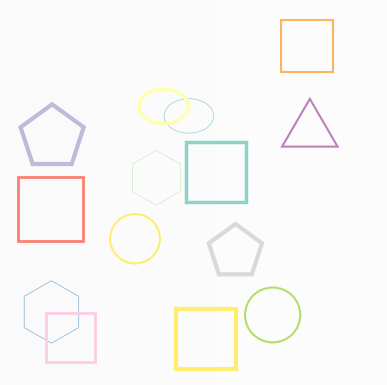[{"shape": "square", "thickness": 2.5, "radius": 0.39, "center": [0.559, 0.553]}, {"shape": "oval", "thickness": 0.5, "radius": 0.32, "center": [0.487, 0.699]}, {"shape": "oval", "thickness": 2.5, "radius": 0.32, "center": [0.422, 0.724]}, {"shape": "pentagon", "thickness": 3, "radius": 0.43, "center": [0.135, 0.643]}, {"shape": "square", "thickness": 2, "radius": 0.41, "center": [0.13, 0.457]}, {"shape": "hexagon", "thickness": 0.5, "radius": 0.41, "center": [0.133, 0.19]}, {"shape": "square", "thickness": 1.5, "radius": 0.34, "center": [0.792, 0.881]}, {"shape": "circle", "thickness": 1.5, "radius": 0.36, "center": [0.704, 0.182]}, {"shape": "square", "thickness": 2, "radius": 0.32, "center": [0.183, 0.124]}, {"shape": "pentagon", "thickness": 3, "radius": 0.36, "center": [0.607, 0.346]}, {"shape": "triangle", "thickness": 1.5, "radius": 0.41, "center": [0.8, 0.661]}, {"shape": "hexagon", "thickness": 0.5, "radius": 0.36, "center": [0.404, 0.538]}, {"shape": "circle", "thickness": 1.5, "radius": 0.32, "center": [0.348, 0.38]}, {"shape": "square", "thickness": 3, "radius": 0.39, "center": [0.531, 0.12]}]